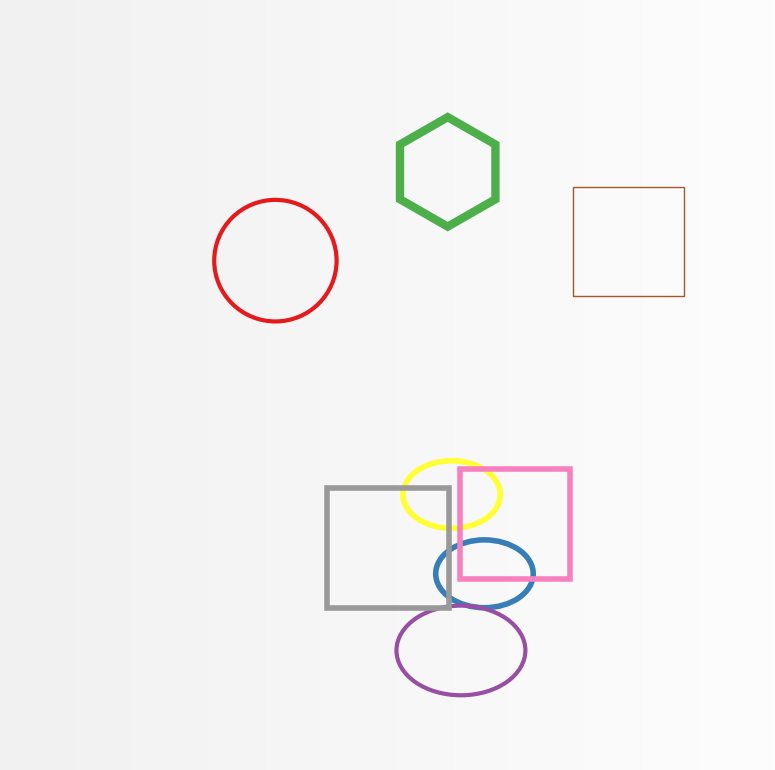[{"shape": "circle", "thickness": 1.5, "radius": 0.39, "center": [0.355, 0.661]}, {"shape": "oval", "thickness": 2, "radius": 0.31, "center": [0.625, 0.255]}, {"shape": "hexagon", "thickness": 3, "radius": 0.36, "center": [0.578, 0.777]}, {"shape": "oval", "thickness": 1.5, "radius": 0.42, "center": [0.595, 0.155]}, {"shape": "oval", "thickness": 2, "radius": 0.31, "center": [0.583, 0.358]}, {"shape": "square", "thickness": 0.5, "radius": 0.36, "center": [0.811, 0.686]}, {"shape": "square", "thickness": 2, "radius": 0.36, "center": [0.665, 0.32]}, {"shape": "square", "thickness": 2, "radius": 0.39, "center": [0.501, 0.288]}]